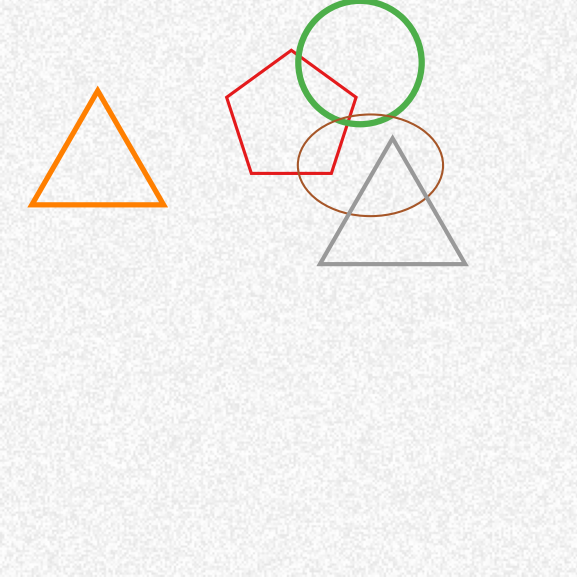[{"shape": "pentagon", "thickness": 1.5, "radius": 0.59, "center": [0.505, 0.794]}, {"shape": "circle", "thickness": 3, "radius": 0.53, "center": [0.623, 0.891]}, {"shape": "triangle", "thickness": 2.5, "radius": 0.66, "center": [0.169, 0.71]}, {"shape": "oval", "thickness": 1, "radius": 0.63, "center": [0.641, 0.713]}, {"shape": "triangle", "thickness": 2, "radius": 0.73, "center": [0.68, 0.614]}]